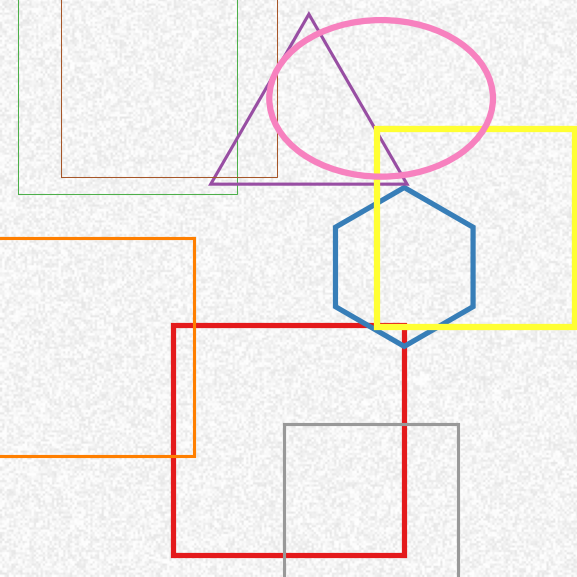[{"shape": "square", "thickness": 2.5, "radius": 1.0, "center": [0.5, 0.237]}, {"shape": "hexagon", "thickness": 2.5, "radius": 0.69, "center": [0.7, 0.537]}, {"shape": "square", "thickness": 0.5, "radius": 0.95, "center": [0.221, 0.853]}, {"shape": "triangle", "thickness": 1.5, "radius": 0.98, "center": [0.535, 0.778]}, {"shape": "square", "thickness": 1.5, "radius": 0.95, "center": [0.148, 0.399]}, {"shape": "square", "thickness": 3, "radius": 0.86, "center": [0.824, 0.604]}, {"shape": "square", "thickness": 0.5, "radius": 0.94, "center": [0.292, 0.88]}, {"shape": "oval", "thickness": 3, "radius": 0.97, "center": [0.66, 0.829]}, {"shape": "square", "thickness": 1.5, "radius": 0.75, "center": [0.642, 0.114]}]